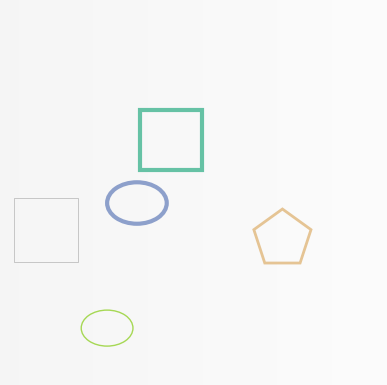[{"shape": "square", "thickness": 3, "radius": 0.4, "center": [0.441, 0.636]}, {"shape": "oval", "thickness": 3, "radius": 0.38, "center": [0.353, 0.473]}, {"shape": "oval", "thickness": 1, "radius": 0.33, "center": [0.276, 0.148]}, {"shape": "pentagon", "thickness": 2, "radius": 0.39, "center": [0.729, 0.38]}, {"shape": "square", "thickness": 0.5, "radius": 0.41, "center": [0.119, 0.403]}]